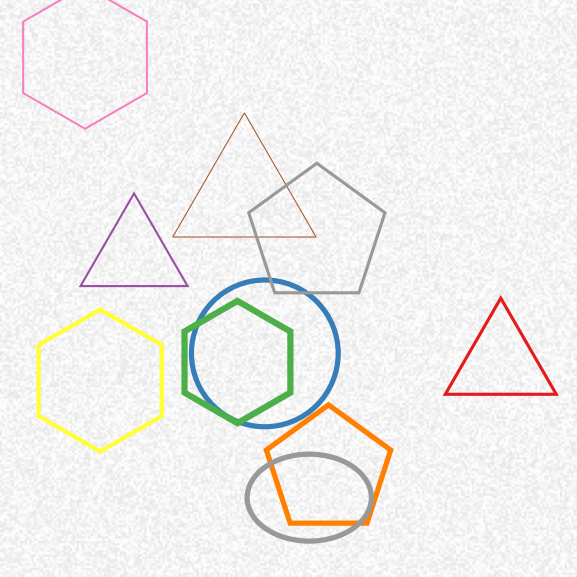[{"shape": "triangle", "thickness": 1.5, "radius": 0.55, "center": [0.867, 0.372]}, {"shape": "circle", "thickness": 2.5, "radius": 0.64, "center": [0.459, 0.387]}, {"shape": "hexagon", "thickness": 3, "radius": 0.53, "center": [0.411, 0.372]}, {"shape": "triangle", "thickness": 1, "radius": 0.54, "center": [0.232, 0.557]}, {"shape": "pentagon", "thickness": 2.5, "radius": 0.57, "center": [0.569, 0.185]}, {"shape": "hexagon", "thickness": 2, "radius": 0.62, "center": [0.173, 0.34]}, {"shape": "triangle", "thickness": 0.5, "radius": 0.72, "center": [0.423, 0.66]}, {"shape": "hexagon", "thickness": 1, "radius": 0.62, "center": [0.147, 0.9]}, {"shape": "oval", "thickness": 2.5, "radius": 0.54, "center": [0.536, 0.137]}, {"shape": "pentagon", "thickness": 1.5, "radius": 0.62, "center": [0.549, 0.592]}]